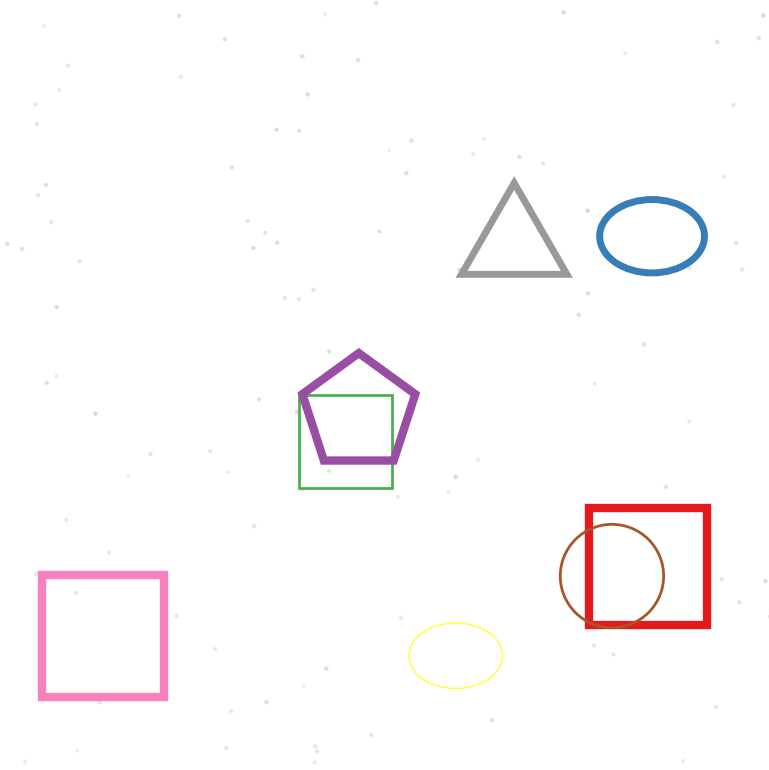[{"shape": "square", "thickness": 3, "radius": 0.38, "center": [0.842, 0.265]}, {"shape": "oval", "thickness": 2.5, "radius": 0.34, "center": [0.847, 0.693]}, {"shape": "square", "thickness": 1, "radius": 0.3, "center": [0.449, 0.426]}, {"shape": "pentagon", "thickness": 3, "radius": 0.39, "center": [0.466, 0.464]}, {"shape": "oval", "thickness": 0.5, "radius": 0.3, "center": [0.592, 0.148]}, {"shape": "circle", "thickness": 1, "radius": 0.34, "center": [0.795, 0.252]}, {"shape": "square", "thickness": 3, "radius": 0.4, "center": [0.134, 0.174]}, {"shape": "triangle", "thickness": 2.5, "radius": 0.4, "center": [0.668, 0.683]}]